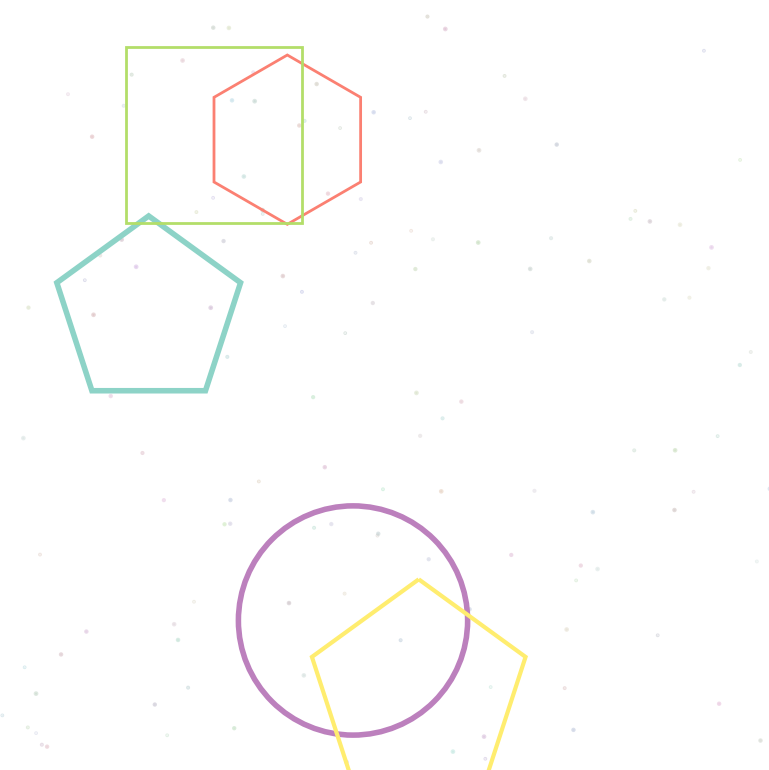[{"shape": "pentagon", "thickness": 2, "radius": 0.63, "center": [0.193, 0.594]}, {"shape": "hexagon", "thickness": 1, "radius": 0.55, "center": [0.373, 0.819]}, {"shape": "square", "thickness": 1, "radius": 0.57, "center": [0.278, 0.825]}, {"shape": "circle", "thickness": 2, "radius": 0.74, "center": [0.458, 0.194]}, {"shape": "pentagon", "thickness": 1.5, "radius": 0.73, "center": [0.544, 0.102]}]